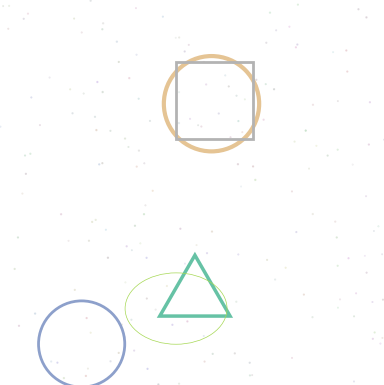[{"shape": "triangle", "thickness": 2.5, "radius": 0.53, "center": [0.506, 0.232]}, {"shape": "circle", "thickness": 2, "radius": 0.56, "center": [0.212, 0.106]}, {"shape": "oval", "thickness": 0.5, "radius": 0.66, "center": [0.457, 0.199]}, {"shape": "circle", "thickness": 3, "radius": 0.62, "center": [0.549, 0.731]}, {"shape": "square", "thickness": 2, "radius": 0.5, "center": [0.557, 0.739]}]